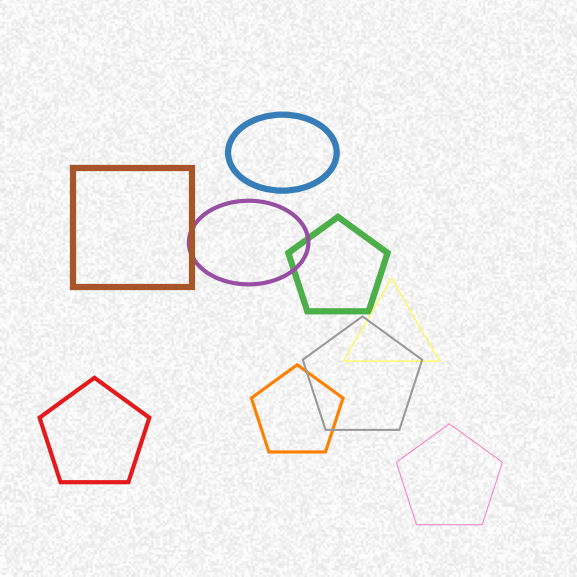[{"shape": "pentagon", "thickness": 2, "radius": 0.5, "center": [0.164, 0.245]}, {"shape": "oval", "thickness": 3, "radius": 0.47, "center": [0.489, 0.735]}, {"shape": "pentagon", "thickness": 3, "radius": 0.45, "center": [0.585, 0.533]}, {"shape": "oval", "thickness": 2, "radius": 0.52, "center": [0.43, 0.579]}, {"shape": "pentagon", "thickness": 1.5, "radius": 0.42, "center": [0.515, 0.284]}, {"shape": "triangle", "thickness": 0.5, "radius": 0.48, "center": [0.678, 0.422]}, {"shape": "square", "thickness": 3, "radius": 0.51, "center": [0.229, 0.605]}, {"shape": "pentagon", "thickness": 0.5, "radius": 0.48, "center": [0.778, 0.169]}, {"shape": "pentagon", "thickness": 1, "radius": 0.54, "center": [0.628, 0.343]}]